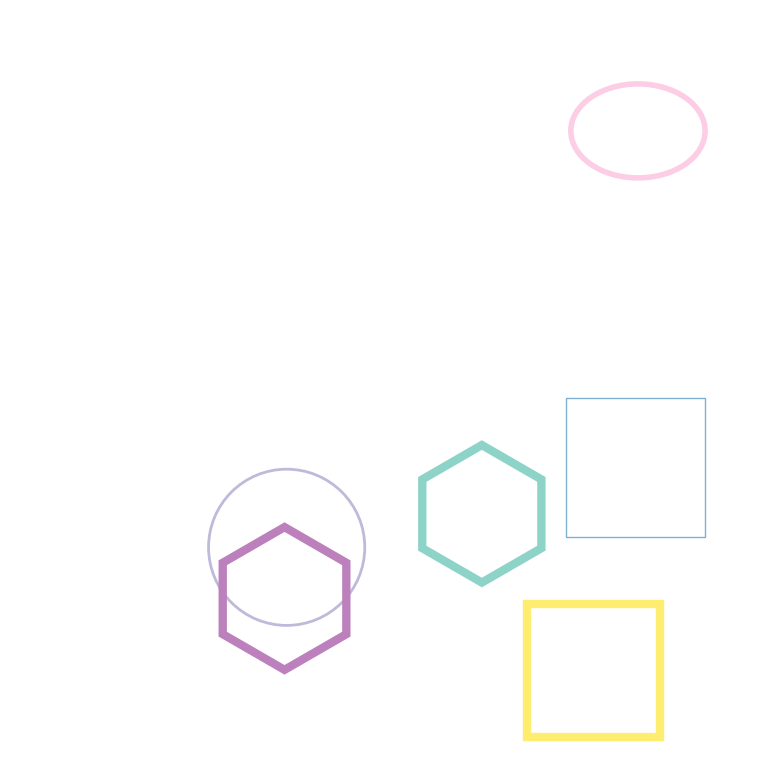[{"shape": "hexagon", "thickness": 3, "radius": 0.45, "center": [0.626, 0.333]}, {"shape": "circle", "thickness": 1, "radius": 0.51, "center": [0.372, 0.289]}, {"shape": "square", "thickness": 0.5, "radius": 0.45, "center": [0.825, 0.393]}, {"shape": "oval", "thickness": 2, "radius": 0.44, "center": [0.829, 0.83]}, {"shape": "hexagon", "thickness": 3, "radius": 0.46, "center": [0.37, 0.223]}, {"shape": "square", "thickness": 3, "radius": 0.43, "center": [0.771, 0.129]}]